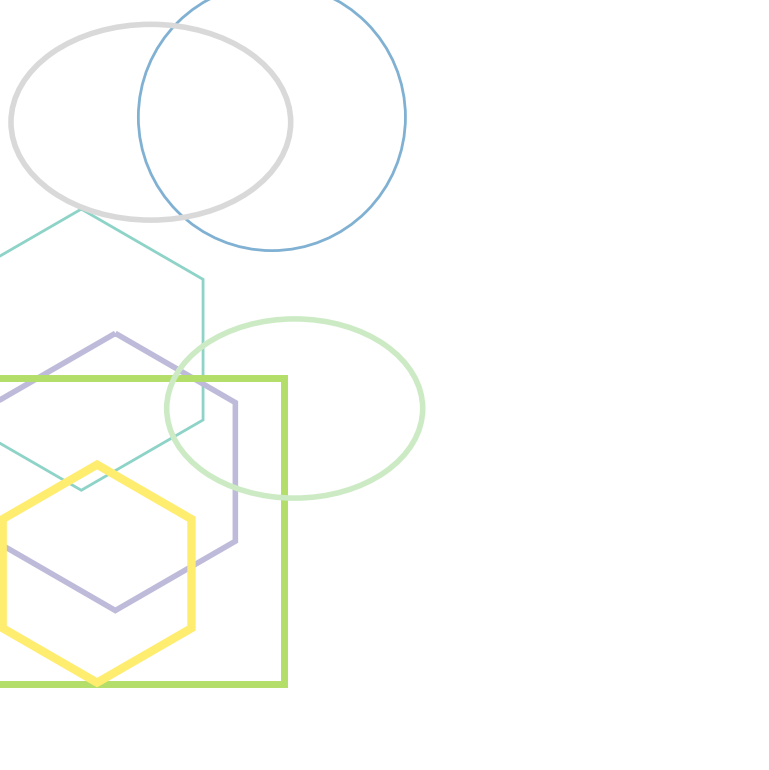[{"shape": "hexagon", "thickness": 1, "radius": 0.91, "center": [0.106, 0.546]}, {"shape": "hexagon", "thickness": 2, "radius": 0.9, "center": [0.15, 0.387]}, {"shape": "circle", "thickness": 1, "radius": 0.87, "center": [0.353, 0.848]}, {"shape": "square", "thickness": 2.5, "radius": 0.99, "center": [0.17, 0.31]}, {"shape": "oval", "thickness": 2, "radius": 0.91, "center": [0.196, 0.841]}, {"shape": "oval", "thickness": 2, "radius": 0.83, "center": [0.383, 0.469]}, {"shape": "hexagon", "thickness": 3, "radius": 0.71, "center": [0.126, 0.255]}]